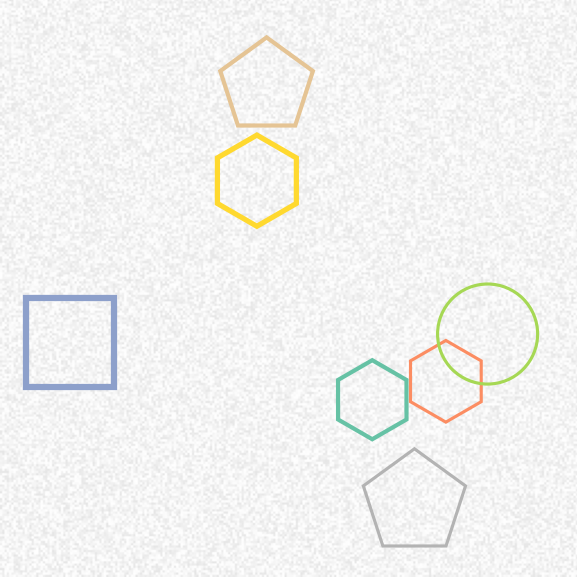[{"shape": "hexagon", "thickness": 2, "radius": 0.34, "center": [0.645, 0.307]}, {"shape": "hexagon", "thickness": 1.5, "radius": 0.35, "center": [0.772, 0.339]}, {"shape": "square", "thickness": 3, "radius": 0.38, "center": [0.122, 0.406]}, {"shape": "circle", "thickness": 1.5, "radius": 0.43, "center": [0.844, 0.421]}, {"shape": "hexagon", "thickness": 2.5, "radius": 0.39, "center": [0.445, 0.686]}, {"shape": "pentagon", "thickness": 2, "radius": 0.42, "center": [0.462, 0.85]}, {"shape": "pentagon", "thickness": 1.5, "radius": 0.47, "center": [0.718, 0.129]}]